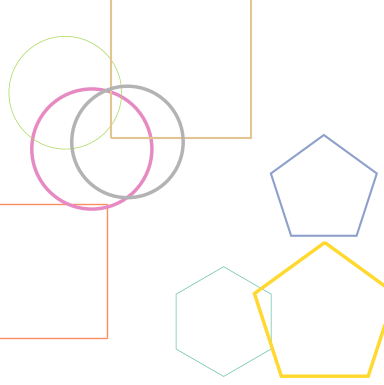[{"shape": "hexagon", "thickness": 0.5, "radius": 0.71, "center": [0.581, 0.165]}, {"shape": "square", "thickness": 1, "radius": 0.87, "center": [0.104, 0.296]}, {"shape": "pentagon", "thickness": 1.5, "radius": 0.72, "center": [0.841, 0.505]}, {"shape": "circle", "thickness": 2.5, "radius": 0.78, "center": [0.239, 0.613]}, {"shape": "circle", "thickness": 0.5, "radius": 0.73, "center": [0.17, 0.759]}, {"shape": "pentagon", "thickness": 2.5, "radius": 0.96, "center": [0.844, 0.178]}, {"shape": "square", "thickness": 1.5, "radius": 0.91, "center": [0.47, 0.824]}, {"shape": "circle", "thickness": 2.5, "radius": 0.72, "center": [0.331, 0.631]}]